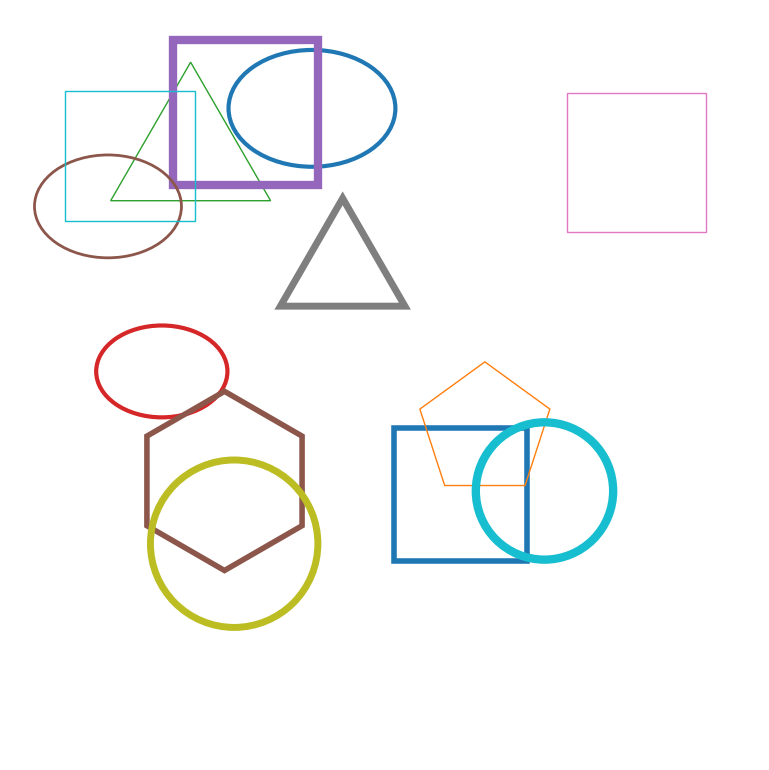[{"shape": "square", "thickness": 2, "radius": 0.43, "center": [0.598, 0.358]}, {"shape": "oval", "thickness": 1.5, "radius": 0.54, "center": [0.405, 0.859]}, {"shape": "pentagon", "thickness": 0.5, "radius": 0.44, "center": [0.63, 0.441]}, {"shape": "triangle", "thickness": 0.5, "radius": 0.6, "center": [0.248, 0.799]}, {"shape": "oval", "thickness": 1.5, "radius": 0.43, "center": [0.21, 0.518]}, {"shape": "square", "thickness": 3, "radius": 0.47, "center": [0.318, 0.853]}, {"shape": "hexagon", "thickness": 2, "radius": 0.58, "center": [0.292, 0.375]}, {"shape": "oval", "thickness": 1, "radius": 0.48, "center": [0.14, 0.732]}, {"shape": "square", "thickness": 0.5, "radius": 0.45, "center": [0.827, 0.789]}, {"shape": "triangle", "thickness": 2.5, "radius": 0.47, "center": [0.445, 0.649]}, {"shape": "circle", "thickness": 2.5, "radius": 0.54, "center": [0.304, 0.294]}, {"shape": "square", "thickness": 0.5, "radius": 0.42, "center": [0.169, 0.798]}, {"shape": "circle", "thickness": 3, "radius": 0.45, "center": [0.707, 0.362]}]